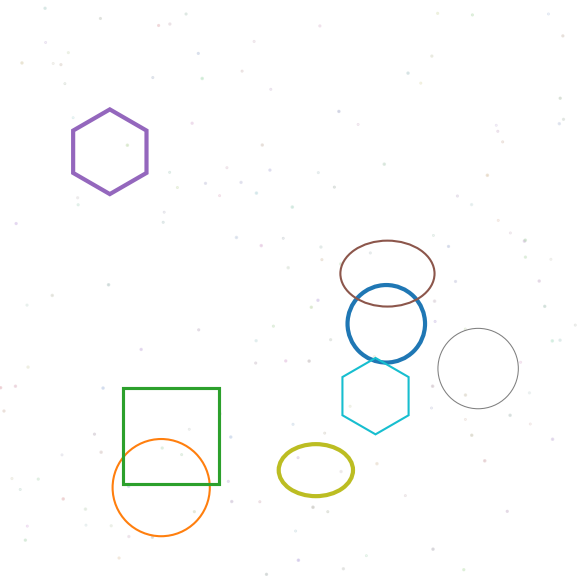[{"shape": "circle", "thickness": 2, "radius": 0.34, "center": [0.669, 0.438]}, {"shape": "circle", "thickness": 1, "radius": 0.42, "center": [0.279, 0.155]}, {"shape": "square", "thickness": 1.5, "radius": 0.42, "center": [0.297, 0.244]}, {"shape": "hexagon", "thickness": 2, "radius": 0.37, "center": [0.19, 0.736]}, {"shape": "oval", "thickness": 1, "radius": 0.41, "center": [0.671, 0.525]}, {"shape": "circle", "thickness": 0.5, "radius": 0.35, "center": [0.828, 0.361]}, {"shape": "oval", "thickness": 2, "radius": 0.32, "center": [0.547, 0.185]}, {"shape": "hexagon", "thickness": 1, "radius": 0.33, "center": [0.65, 0.313]}]